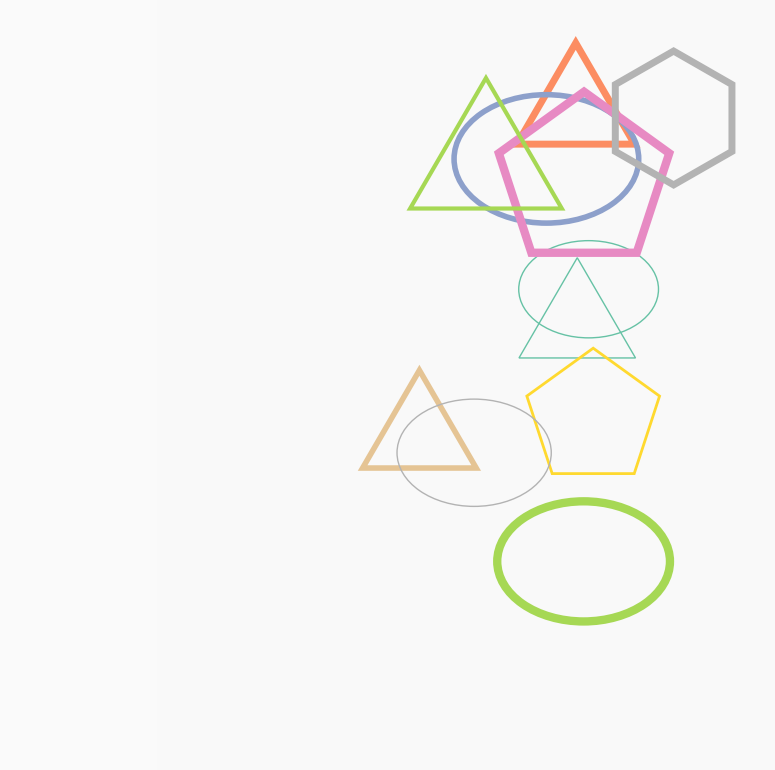[{"shape": "triangle", "thickness": 0.5, "radius": 0.43, "center": [0.745, 0.579]}, {"shape": "oval", "thickness": 0.5, "radius": 0.45, "center": [0.759, 0.624]}, {"shape": "triangle", "thickness": 2.5, "radius": 0.44, "center": [0.743, 0.857]}, {"shape": "oval", "thickness": 2, "radius": 0.6, "center": [0.705, 0.794]}, {"shape": "pentagon", "thickness": 3, "radius": 0.58, "center": [0.754, 0.765]}, {"shape": "triangle", "thickness": 1.5, "radius": 0.56, "center": [0.627, 0.786]}, {"shape": "oval", "thickness": 3, "radius": 0.56, "center": [0.753, 0.271]}, {"shape": "pentagon", "thickness": 1, "radius": 0.45, "center": [0.765, 0.458]}, {"shape": "triangle", "thickness": 2, "radius": 0.42, "center": [0.541, 0.434]}, {"shape": "oval", "thickness": 0.5, "radius": 0.5, "center": [0.612, 0.412]}, {"shape": "hexagon", "thickness": 2.5, "radius": 0.43, "center": [0.869, 0.847]}]